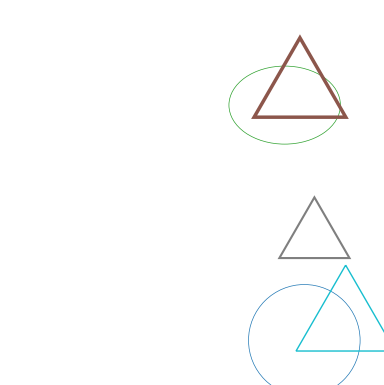[{"shape": "circle", "thickness": 0.5, "radius": 0.72, "center": [0.79, 0.116]}, {"shape": "oval", "thickness": 0.5, "radius": 0.72, "center": [0.739, 0.727]}, {"shape": "triangle", "thickness": 2.5, "radius": 0.69, "center": [0.779, 0.764]}, {"shape": "triangle", "thickness": 1.5, "radius": 0.53, "center": [0.817, 0.382]}, {"shape": "triangle", "thickness": 1, "radius": 0.74, "center": [0.898, 0.163]}]